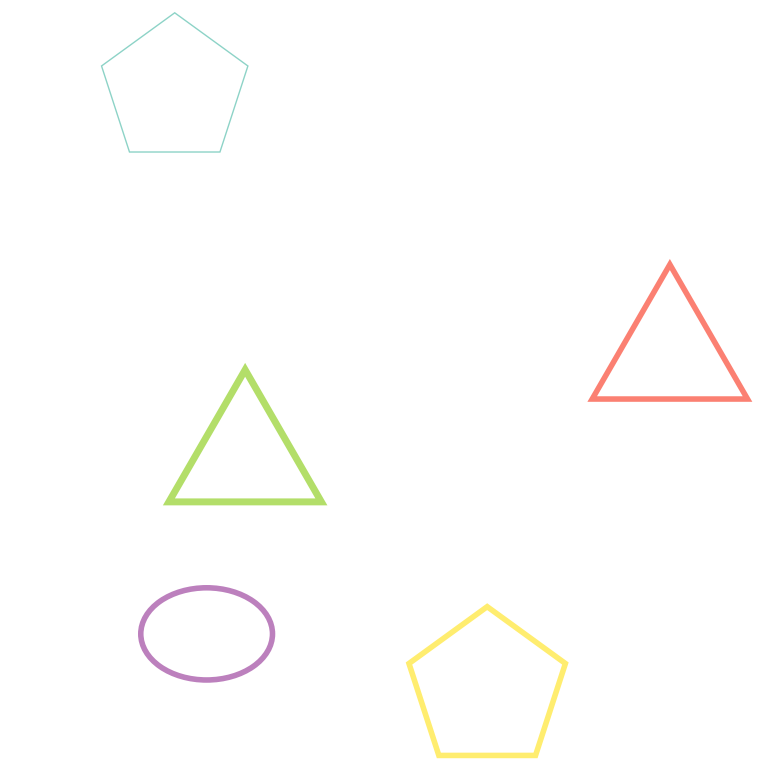[{"shape": "pentagon", "thickness": 0.5, "radius": 0.5, "center": [0.227, 0.883]}, {"shape": "triangle", "thickness": 2, "radius": 0.58, "center": [0.87, 0.54]}, {"shape": "triangle", "thickness": 2.5, "radius": 0.57, "center": [0.318, 0.405]}, {"shape": "oval", "thickness": 2, "radius": 0.43, "center": [0.268, 0.177]}, {"shape": "pentagon", "thickness": 2, "radius": 0.53, "center": [0.633, 0.105]}]